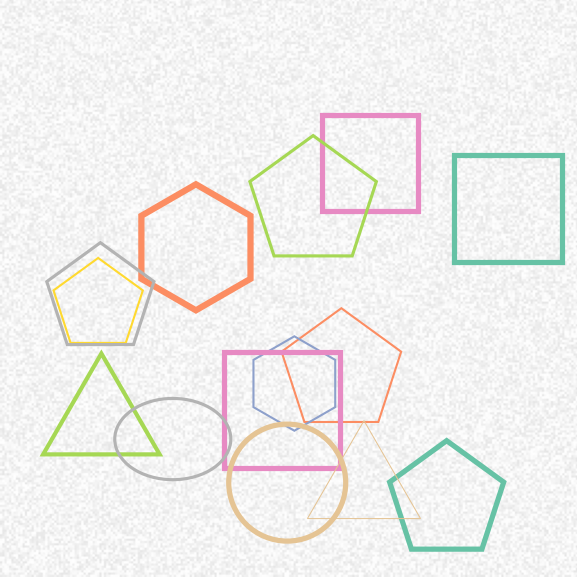[{"shape": "pentagon", "thickness": 2.5, "radius": 0.52, "center": [0.773, 0.132]}, {"shape": "square", "thickness": 2.5, "radius": 0.46, "center": [0.879, 0.638]}, {"shape": "hexagon", "thickness": 3, "radius": 0.55, "center": [0.339, 0.571]}, {"shape": "pentagon", "thickness": 1, "radius": 0.54, "center": [0.591, 0.357]}, {"shape": "hexagon", "thickness": 1, "radius": 0.41, "center": [0.51, 0.335]}, {"shape": "square", "thickness": 2.5, "radius": 0.5, "center": [0.488, 0.29]}, {"shape": "square", "thickness": 2.5, "radius": 0.41, "center": [0.641, 0.717]}, {"shape": "pentagon", "thickness": 1.5, "radius": 0.58, "center": [0.542, 0.649]}, {"shape": "triangle", "thickness": 2, "radius": 0.58, "center": [0.176, 0.271]}, {"shape": "pentagon", "thickness": 1, "radius": 0.41, "center": [0.17, 0.471]}, {"shape": "circle", "thickness": 2.5, "radius": 0.51, "center": [0.497, 0.163]}, {"shape": "triangle", "thickness": 0.5, "radius": 0.57, "center": [0.63, 0.158]}, {"shape": "pentagon", "thickness": 1.5, "radius": 0.49, "center": [0.174, 0.481]}, {"shape": "oval", "thickness": 1.5, "radius": 0.5, "center": [0.299, 0.239]}]